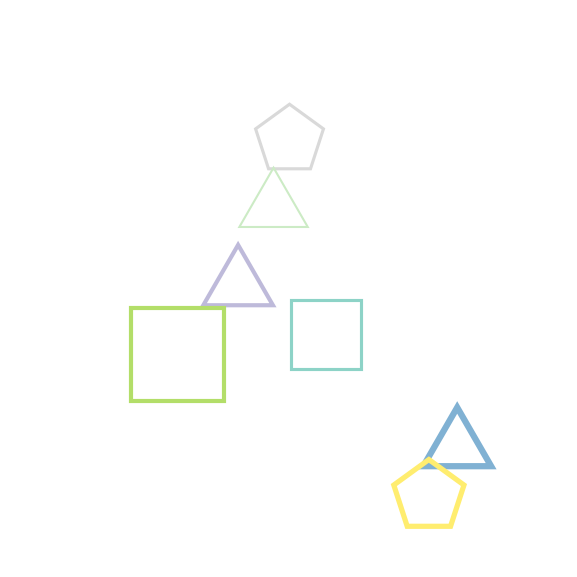[{"shape": "square", "thickness": 1.5, "radius": 0.3, "center": [0.564, 0.42]}, {"shape": "triangle", "thickness": 2, "radius": 0.35, "center": [0.412, 0.505]}, {"shape": "triangle", "thickness": 3, "radius": 0.34, "center": [0.792, 0.226]}, {"shape": "square", "thickness": 2, "radius": 0.4, "center": [0.307, 0.385]}, {"shape": "pentagon", "thickness": 1.5, "radius": 0.31, "center": [0.501, 0.757]}, {"shape": "triangle", "thickness": 1, "radius": 0.34, "center": [0.474, 0.64]}, {"shape": "pentagon", "thickness": 2.5, "radius": 0.32, "center": [0.743, 0.14]}]